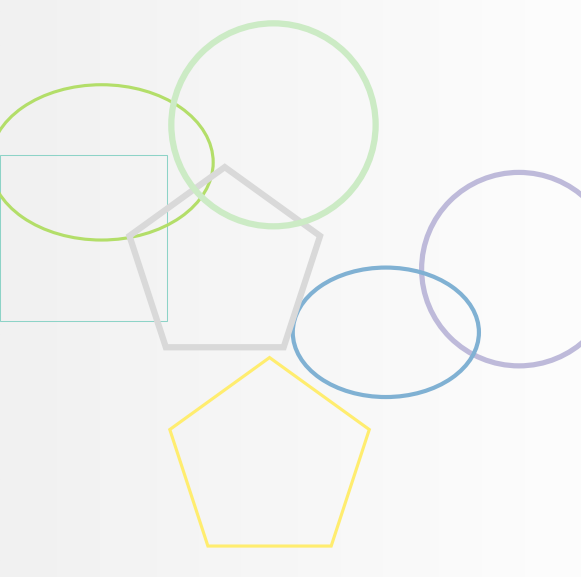[{"shape": "square", "thickness": 0.5, "radius": 0.72, "center": [0.144, 0.587]}, {"shape": "circle", "thickness": 2.5, "radius": 0.84, "center": [0.893, 0.533]}, {"shape": "oval", "thickness": 2, "radius": 0.8, "center": [0.664, 0.424]}, {"shape": "oval", "thickness": 1.5, "radius": 0.96, "center": [0.175, 0.718]}, {"shape": "pentagon", "thickness": 3, "radius": 0.86, "center": [0.387, 0.537]}, {"shape": "circle", "thickness": 3, "radius": 0.88, "center": [0.47, 0.783]}, {"shape": "pentagon", "thickness": 1.5, "radius": 0.9, "center": [0.464, 0.2]}]